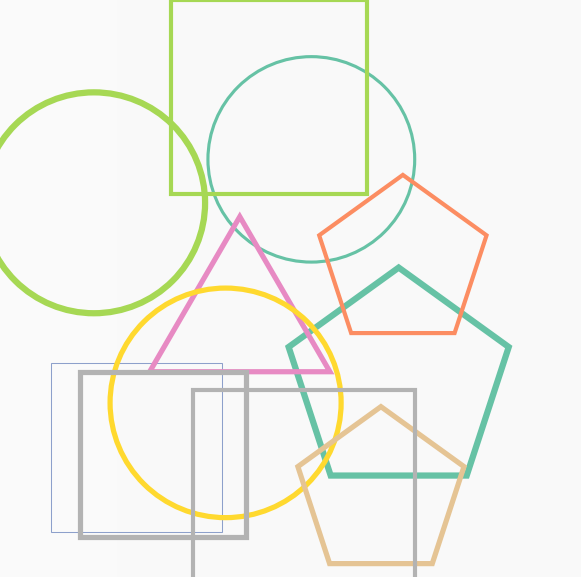[{"shape": "pentagon", "thickness": 3, "radius": 1.0, "center": [0.686, 0.337]}, {"shape": "circle", "thickness": 1.5, "radius": 0.89, "center": [0.536, 0.723]}, {"shape": "pentagon", "thickness": 2, "radius": 0.76, "center": [0.693, 0.545]}, {"shape": "square", "thickness": 0.5, "radius": 0.73, "center": [0.235, 0.224]}, {"shape": "triangle", "thickness": 2.5, "radius": 0.9, "center": [0.413, 0.445]}, {"shape": "square", "thickness": 2, "radius": 0.84, "center": [0.463, 0.832]}, {"shape": "circle", "thickness": 3, "radius": 0.96, "center": [0.162, 0.648]}, {"shape": "circle", "thickness": 2.5, "radius": 0.99, "center": [0.388, 0.302]}, {"shape": "pentagon", "thickness": 2.5, "radius": 0.75, "center": [0.655, 0.145]}, {"shape": "square", "thickness": 2, "radius": 0.95, "center": [0.522, 0.134]}, {"shape": "square", "thickness": 2.5, "radius": 0.71, "center": [0.28, 0.213]}]